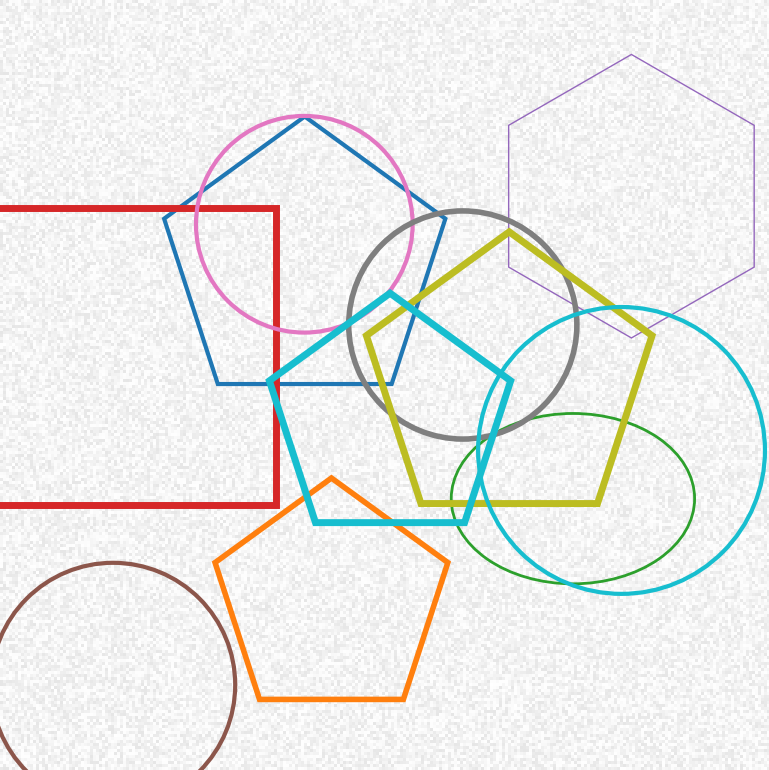[{"shape": "pentagon", "thickness": 1.5, "radius": 0.96, "center": [0.396, 0.657]}, {"shape": "pentagon", "thickness": 2, "radius": 0.79, "center": [0.43, 0.22]}, {"shape": "oval", "thickness": 1, "radius": 0.79, "center": [0.744, 0.352]}, {"shape": "square", "thickness": 2.5, "radius": 0.96, "center": [0.166, 0.537]}, {"shape": "hexagon", "thickness": 0.5, "radius": 0.92, "center": [0.82, 0.745]}, {"shape": "circle", "thickness": 1.5, "radius": 0.79, "center": [0.147, 0.11]}, {"shape": "circle", "thickness": 1.5, "radius": 0.7, "center": [0.395, 0.709]}, {"shape": "circle", "thickness": 2, "radius": 0.74, "center": [0.601, 0.578]}, {"shape": "pentagon", "thickness": 2.5, "radius": 0.98, "center": [0.661, 0.504]}, {"shape": "pentagon", "thickness": 2.5, "radius": 0.82, "center": [0.507, 0.455]}, {"shape": "circle", "thickness": 1.5, "radius": 0.93, "center": [0.807, 0.415]}]